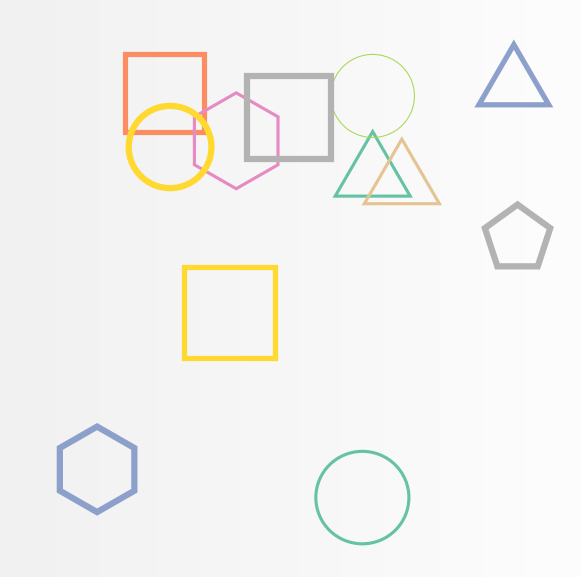[{"shape": "circle", "thickness": 1.5, "radius": 0.4, "center": [0.623, 0.138]}, {"shape": "triangle", "thickness": 1.5, "radius": 0.37, "center": [0.641, 0.697]}, {"shape": "square", "thickness": 2.5, "radius": 0.34, "center": [0.283, 0.838]}, {"shape": "triangle", "thickness": 2.5, "radius": 0.35, "center": [0.884, 0.852]}, {"shape": "hexagon", "thickness": 3, "radius": 0.37, "center": [0.167, 0.186]}, {"shape": "hexagon", "thickness": 1.5, "radius": 0.42, "center": [0.406, 0.755]}, {"shape": "circle", "thickness": 0.5, "radius": 0.36, "center": [0.641, 0.833]}, {"shape": "square", "thickness": 2.5, "radius": 0.39, "center": [0.395, 0.458]}, {"shape": "circle", "thickness": 3, "radius": 0.36, "center": [0.293, 0.745]}, {"shape": "triangle", "thickness": 1.5, "radius": 0.37, "center": [0.691, 0.684]}, {"shape": "pentagon", "thickness": 3, "radius": 0.3, "center": [0.89, 0.586]}, {"shape": "square", "thickness": 3, "radius": 0.36, "center": [0.497, 0.795]}]